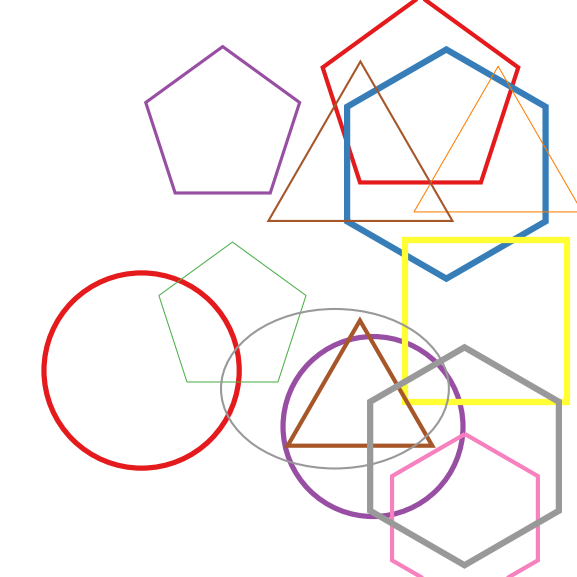[{"shape": "pentagon", "thickness": 2, "radius": 0.89, "center": [0.728, 0.827]}, {"shape": "circle", "thickness": 2.5, "radius": 0.85, "center": [0.245, 0.358]}, {"shape": "hexagon", "thickness": 3, "radius": 0.99, "center": [0.773, 0.715]}, {"shape": "pentagon", "thickness": 0.5, "radius": 0.67, "center": [0.403, 0.446]}, {"shape": "pentagon", "thickness": 1.5, "radius": 0.7, "center": [0.386, 0.778]}, {"shape": "circle", "thickness": 2.5, "radius": 0.78, "center": [0.646, 0.261]}, {"shape": "triangle", "thickness": 0.5, "radius": 0.84, "center": [0.863, 0.716]}, {"shape": "square", "thickness": 3, "radius": 0.7, "center": [0.842, 0.443]}, {"shape": "triangle", "thickness": 1, "radius": 0.92, "center": [0.624, 0.709]}, {"shape": "triangle", "thickness": 2, "radius": 0.72, "center": [0.623, 0.3]}, {"shape": "hexagon", "thickness": 2, "radius": 0.73, "center": [0.805, 0.102]}, {"shape": "oval", "thickness": 1, "radius": 0.99, "center": [0.58, 0.326]}, {"shape": "hexagon", "thickness": 3, "radius": 0.94, "center": [0.804, 0.209]}]